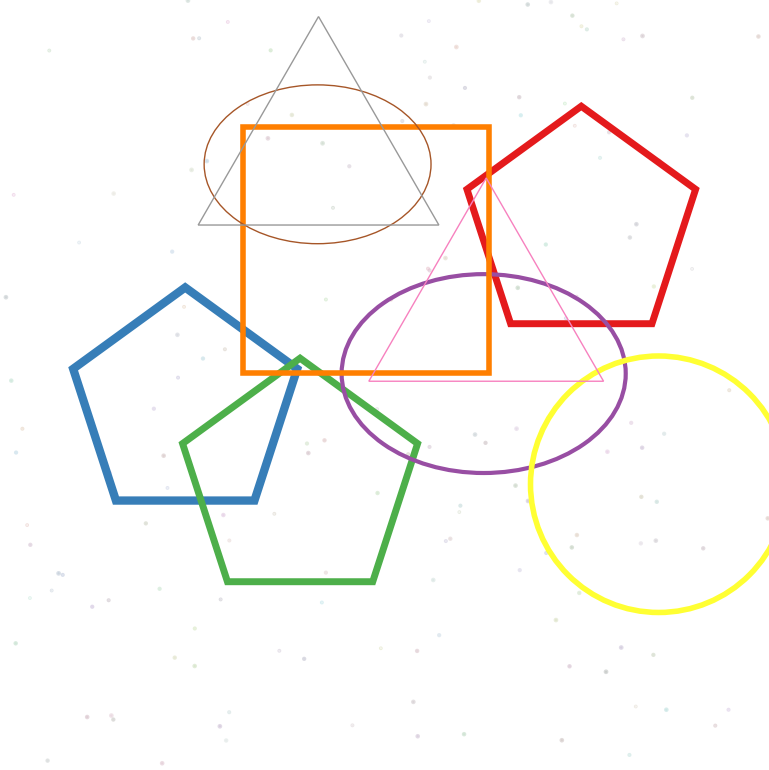[{"shape": "pentagon", "thickness": 2.5, "radius": 0.78, "center": [0.755, 0.706]}, {"shape": "pentagon", "thickness": 3, "radius": 0.76, "center": [0.241, 0.474]}, {"shape": "pentagon", "thickness": 2.5, "radius": 0.8, "center": [0.39, 0.374]}, {"shape": "oval", "thickness": 1.5, "radius": 0.92, "center": [0.628, 0.515]}, {"shape": "square", "thickness": 2, "radius": 0.8, "center": [0.475, 0.676]}, {"shape": "circle", "thickness": 2, "radius": 0.83, "center": [0.856, 0.371]}, {"shape": "oval", "thickness": 0.5, "radius": 0.74, "center": [0.412, 0.787]}, {"shape": "triangle", "thickness": 0.5, "radius": 0.88, "center": [0.631, 0.593]}, {"shape": "triangle", "thickness": 0.5, "radius": 0.9, "center": [0.414, 0.798]}]